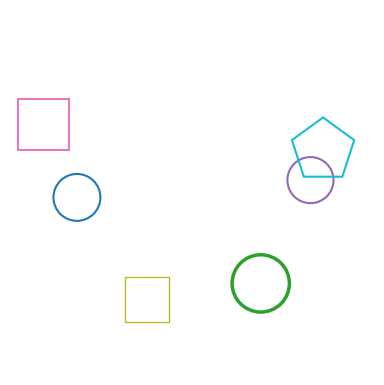[{"shape": "circle", "thickness": 1.5, "radius": 0.3, "center": [0.2, 0.487]}, {"shape": "circle", "thickness": 2.5, "radius": 0.37, "center": [0.677, 0.264]}, {"shape": "circle", "thickness": 1.5, "radius": 0.3, "center": [0.806, 0.532]}, {"shape": "square", "thickness": 1.5, "radius": 0.33, "center": [0.114, 0.676]}, {"shape": "square", "thickness": 1, "radius": 0.29, "center": [0.382, 0.222]}, {"shape": "pentagon", "thickness": 1.5, "radius": 0.43, "center": [0.839, 0.61]}]